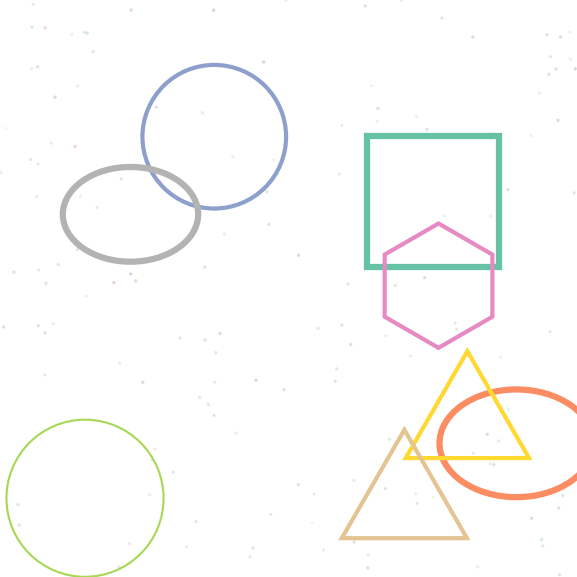[{"shape": "square", "thickness": 3, "radius": 0.57, "center": [0.75, 0.65]}, {"shape": "oval", "thickness": 3, "radius": 0.67, "center": [0.894, 0.232]}, {"shape": "circle", "thickness": 2, "radius": 0.62, "center": [0.371, 0.762]}, {"shape": "hexagon", "thickness": 2, "radius": 0.54, "center": [0.759, 0.504]}, {"shape": "circle", "thickness": 1, "radius": 0.68, "center": [0.147, 0.136]}, {"shape": "triangle", "thickness": 2, "radius": 0.62, "center": [0.809, 0.268]}, {"shape": "triangle", "thickness": 2, "radius": 0.63, "center": [0.7, 0.13]}, {"shape": "oval", "thickness": 3, "radius": 0.59, "center": [0.226, 0.628]}]